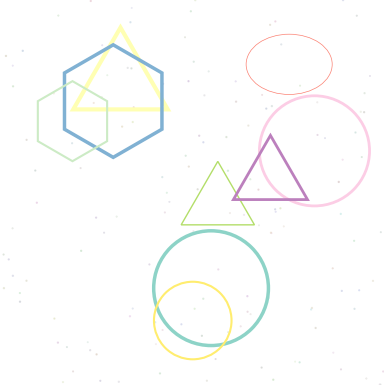[{"shape": "circle", "thickness": 2.5, "radius": 0.75, "center": [0.548, 0.252]}, {"shape": "triangle", "thickness": 3, "radius": 0.71, "center": [0.313, 0.787]}, {"shape": "oval", "thickness": 0.5, "radius": 0.56, "center": [0.751, 0.833]}, {"shape": "hexagon", "thickness": 2.5, "radius": 0.73, "center": [0.294, 0.737]}, {"shape": "triangle", "thickness": 1, "radius": 0.55, "center": [0.566, 0.471]}, {"shape": "circle", "thickness": 2, "radius": 0.72, "center": [0.817, 0.608]}, {"shape": "triangle", "thickness": 2, "radius": 0.56, "center": [0.702, 0.537]}, {"shape": "hexagon", "thickness": 1.5, "radius": 0.52, "center": [0.188, 0.685]}, {"shape": "circle", "thickness": 1.5, "radius": 0.5, "center": [0.501, 0.167]}]